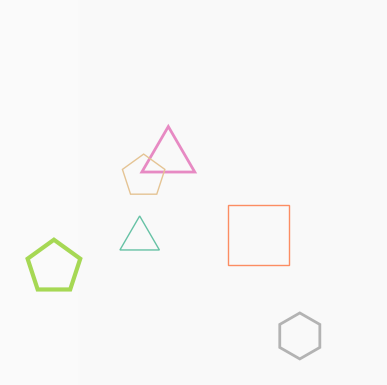[{"shape": "triangle", "thickness": 1, "radius": 0.29, "center": [0.36, 0.38]}, {"shape": "square", "thickness": 1, "radius": 0.39, "center": [0.667, 0.389]}, {"shape": "triangle", "thickness": 2, "radius": 0.39, "center": [0.434, 0.593]}, {"shape": "pentagon", "thickness": 3, "radius": 0.36, "center": [0.139, 0.306]}, {"shape": "pentagon", "thickness": 1, "radius": 0.29, "center": [0.371, 0.542]}, {"shape": "hexagon", "thickness": 2, "radius": 0.3, "center": [0.774, 0.127]}]